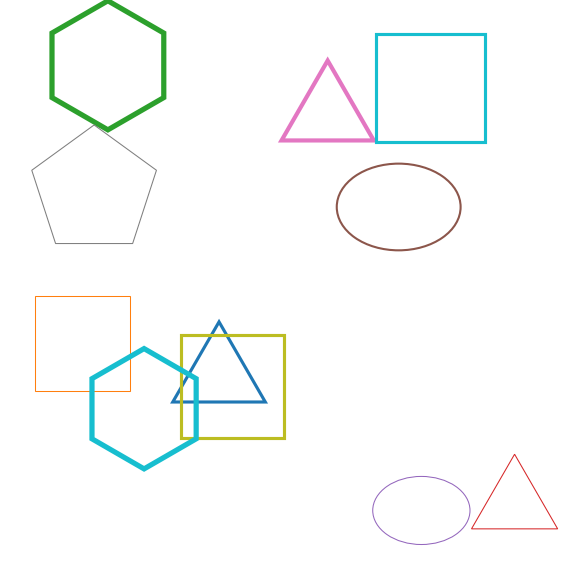[{"shape": "triangle", "thickness": 1.5, "radius": 0.46, "center": [0.379, 0.349]}, {"shape": "square", "thickness": 0.5, "radius": 0.41, "center": [0.142, 0.405]}, {"shape": "hexagon", "thickness": 2.5, "radius": 0.56, "center": [0.187, 0.886]}, {"shape": "triangle", "thickness": 0.5, "radius": 0.43, "center": [0.891, 0.126]}, {"shape": "oval", "thickness": 0.5, "radius": 0.42, "center": [0.73, 0.115]}, {"shape": "oval", "thickness": 1, "radius": 0.54, "center": [0.69, 0.641]}, {"shape": "triangle", "thickness": 2, "radius": 0.46, "center": [0.567, 0.802]}, {"shape": "pentagon", "thickness": 0.5, "radius": 0.57, "center": [0.163, 0.669]}, {"shape": "square", "thickness": 1.5, "radius": 0.45, "center": [0.403, 0.33]}, {"shape": "hexagon", "thickness": 2.5, "radius": 0.52, "center": [0.249, 0.291]}, {"shape": "square", "thickness": 1.5, "radius": 0.47, "center": [0.745, 0.847]}]